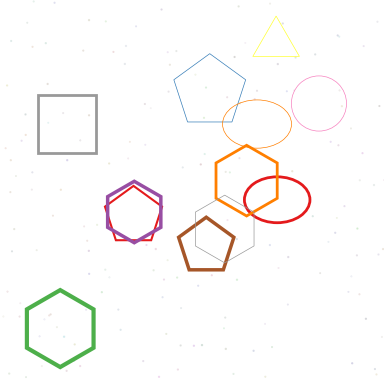[{"shape": "pentagon", "thickness": 1.5, "radius": 0.39, "center": [0.347, 0.439]}, {"shape": "oval", "thickness": 2, "radius": 0.43, "center": [0.72, 0.481]}, {"shape": "pentagon", "thickness": 0.5, "radius": 0.49, "center": [0.545, 0.763]}, {"shape": "hexagon", "thickness": 3, "radius": 0.5, "center": [0.156, 0.147]}, {"shape": "hexagon", "thickness": 2.5, "radius": 0.4, "center": [0.349, 0.449]}, {"shape": "oval", "thickness": 0.5, "radius": 0.45, "center": [0.668, 0.678]}, {"shape": "hexagon", "thickness": 2, "radius": 0.46, "center": [0.641, 0.531]}, {"shape": "triangle", "thickness": 0.5, "radius": 0.35, "center": [0.717, 0.888]}, {"shape": "pentagon", "thickness": 2.5, "radius": 0.38, "center": [0.536, 0.36]}, {"shape": "circle", "thickness": 0.5, "radius": 0.36, "center": [0.828, 0.731]}, {"shape": "square", "thickness": 2, "radius": 0.38, "center": [0.174, 0.679]}, {"shape": "hexagon", "thickness": 0.5, "radius": 0.44, "center": [0.584, 0.405]}]